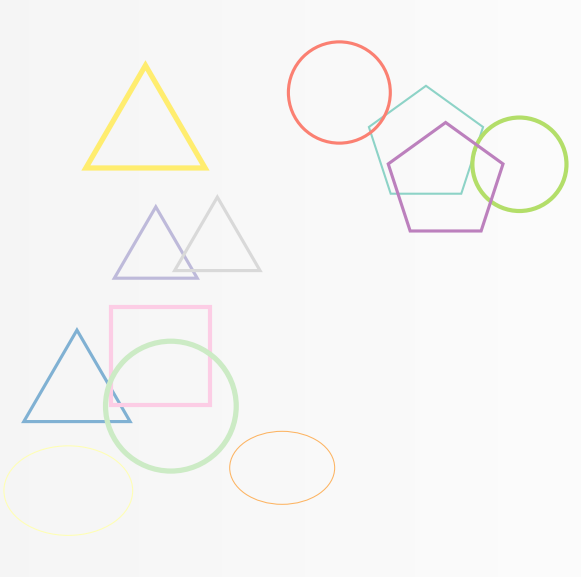[{"shape": "pentagon", "thickness": 1, "radius": 0.52, "center": [0.733, 0.747]}, {"shape": "oval", "thickness": 0.5, "radius": 0.55, "center": [0.118, 0.15]}, {"shape": "triangle", "thickness": 1.5, "radius": 0.41, "center": [0.268, 0.559]}, {"shape": "circle", "thickness": 1.5, "radius": 0.44, "center": [0.584, 0.839]}, {"shape": "triangle", "thickness": 1.5, "radius": 0.53, "center": [0.132, 0.322]}, {"shape": "oval", "thickness": 0.5, "radius": 0.45, "center": [0.485, 0.189]}, {"shape": "circle", "thickness": 2, "radius": 0.4, "center": [0.894, 0.715]}, {"shape": "square", "thickness": 2, "radius": 0.42, "center": [0.276, 0.382]}, {"shape": "triangle", "thickness": 1.5, "radius": 0.42, "center": [0.374, 0.573]}, {"shape": "pentagon", "thickness": 1.5, "radius": 0.52, "center": [0.767, 0.683]}, {"shape": "circle", "thickness": 2.5, "radius": 0.56, "center": [0.294, 0.296]}, {"shape": "triangle", "thickness": 2.5, "radius": 0.59, "center": [0.25, 0.767]}]